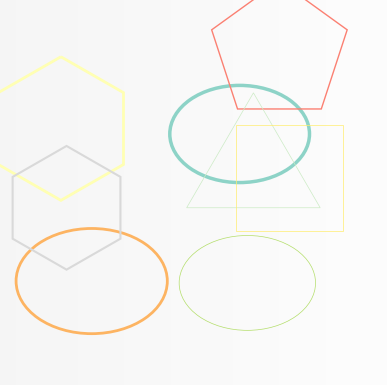[{"shape": "oval", "thickness": 2.5, "radius": 0.9, "center": [0.618, 0.652]}, {"shape": "hexagon", "thickness": 2, "radius": 0.93, "center": [0.157, 0.666]}, {"shape": "pentagon", "thickness": 1, "radius": 0.92, "center": [0.721, 0.866]}, {"shape": "oval", "thickness": 2, "radius": 0.98, "center": [0.237, 0.27]}, {"shape": "oval", "thickness": 0.5, "radius": 0.88, "center": [0.638, 0.265]}, {"shape": "hexagon", "thickness": 1.5, "radius": 0.8, "center": [0.172, 0.46]}, {"shape": "triangle", "thickness": 0.5, "radius": 0.99, "center": [0.654, 0.56]}, {"shape": "square", "thickness": 0.5, "radius": 0.69, "center": [0.747, 0.538]}]